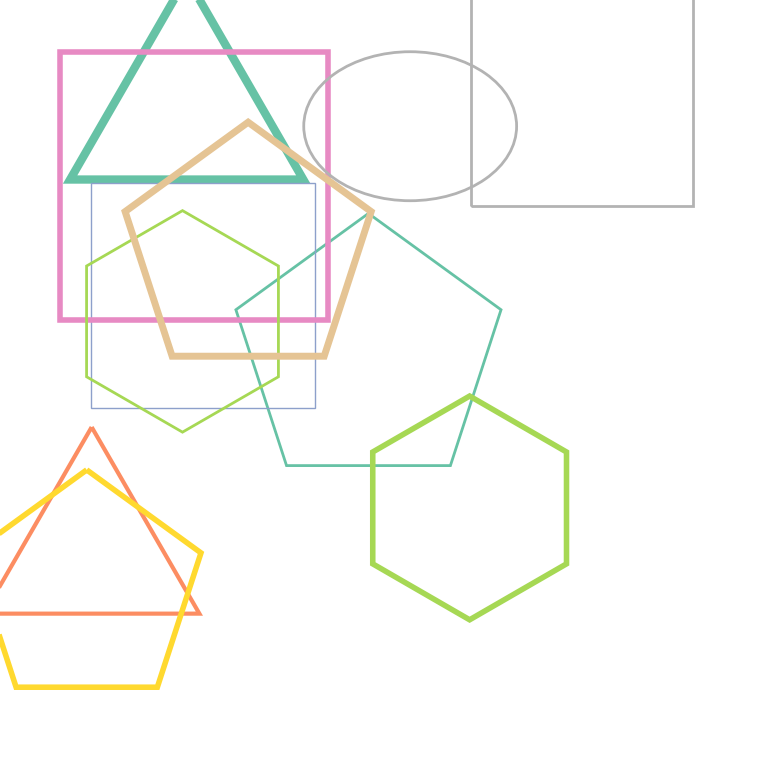[{"shape": "triangle", "thickness": 3, "radius": 0.87, "center": [0.242, 0.854]}, {"shape": "pentagon", "thickness": 1, "radius": 0.91, "center": [0.479, 0.542]}, {"shape": "triangle", "thickness": 1.5, "radius": 0.81, "center": [0.119, 0.284]}, {"shape": "square", "thickness": 0.5, "radius": 0.73, "center": [0.264, 0.616]}, {"shape": "square", "thickness": 2, "radius": 0.87, "center": [0.252, 0.758]}, {"shape": "hexagon", "thickness": 2, "radius": 0.73, "center": [0.61, 0.34]}, {"shape": "hexagon", "thickness": 1, "radius": 0.72, "center": [0.237, 0.583]}, {"shape": "pentagon", "thickness": 2, "radius": 0.78, "center": [0.113, 0.234]}, {"shape": "pentagon", "thickness": 2.5, "radius": 0.84, "center": [0.322, 0.673]}, {"shape": "oval", "thickness": 1, "radius": 0.69, "center": [0.533, 0.836]}, {"shape": "square", "thickness": 1, "radius": 0.72, "center": [0.756, 0.877]}]